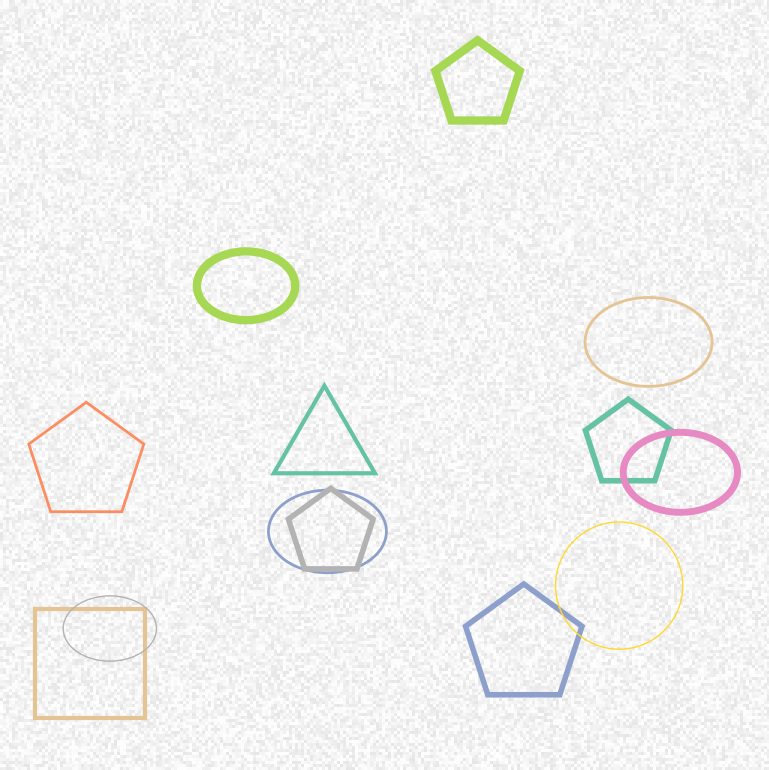[{"shape": "pentagon", "thickness": 2, "radius": 0.29, "center": [0.816, 0.423]}, {"shape": "triangle", "thickness": 1.5, "radius": 0.38, "center": [0.421, 0.423]}, {"shape": "pentagon", "thickness": 1, "radius": 0.39, "center": [0.112, 0.399]}, {"shape": "pentagon", "thickness": 2, "radius": 0.4, "center": [0.68, 0.162]}, {"shape": "oval", "thickness": 1, "radius": 0.38, "center": [0.425, 0.31]}, {"shape": "oval", "thickness": 2.5, "radius": 0.37, "center": [0.884, 0.387]}, {"shape": "pentagon", "thickness": 3, "radius": 0.29, "center": [0.62, 0.89]}, {"shape": "oval", "thickness": 3, "radius": 0.32, "center": [0.32, 0.629]}, {"shape": "circle", "thickness": 0.5, "radius": 0.41, "center": [0.804, 0.239]}, {"shape": "square", "thickness": 1.5, "radius": 0.35, "center": [0.117, 0.139]}, {"shape": "oval", "thickness": 1, "radius": 0.41, "center": [0.842, 0.556]}, {"shape": "pentagon", "thickness": 2, "radius": 0.29, "center": [0.43, 0.308]}, {"shape": "oval", "thickness": 0.5, "radius": 0.3, "center": [0.143, 0.184]}]